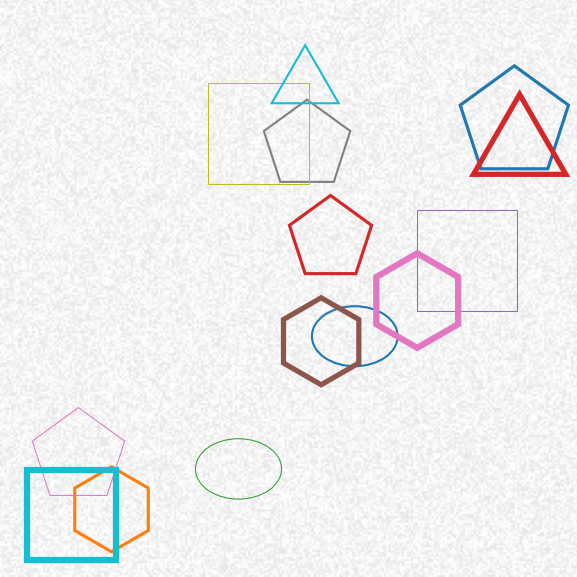[{"shape": "pentagon", "thickness": 1.5, "radius": 0.49, "center": [0.891, 0.787]}, {"shape": "oval", "thickness": 1, "radius": 0.37, "center": [0.614, 0.417]}, {"shape": "hexagon", "thickness": 1.5, "radius": 0.37, "center": [0.193, 0.117]}, {"shape": "oval", "thickness": 0.5, "radius": 0.37, "center": [0.413, 0.187]}, {"shape": "pentagon", "thickness": 1.5, "radius": 0.37, "center": [0.572, 0.586]}, {"shape": "triangle", "thickness": 2.5, "radius": 0.46, "center": [0.9, 0.743]}, {"shape": "square", "thickness": 0.5, "radius": 0.44, "center": [0.809, 0.548]}, {"shape": "hexagon", "thickness": 2.5, "radius": 0.38, "center": [0.556, 0.408]}, {"shape": "hexagon", "thickness": 3, "radius": 0.41, "center": [0.722, 0.479]}, {"shape": "pentagon", "thickness": 0.5, "radius": 0.42, "center": [0.136, 0.209]}, {"shape": "pentagon", "thickness": 1, "radius": 0.39, "center": [0.532, 0.748]}, {"shape": "square", "thickness": 0.5, "radius": 0.44, "center": [0.447, 0.768]}, {"shape": "triangle", "thickness": 1, "radius": 0.33, "center": [0.528, 0.854]}, {"shape": "square", "thickness": 3, "radius": 0.39, "center": [0.124, 0.107]}]